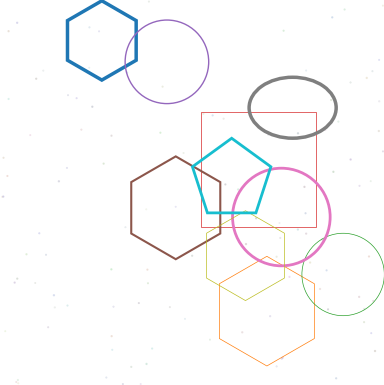[{"shape": "hexagon", "thickness": 2.5, "radius": 0.51, "center": [0.264, 0.895]}, {"shape": "hexagon", "thickness": 0.5, "radius": 0.71, "center": [0.693, 0.192]}, {"shape": "circle", "thickness": 0.5, "radius": 0.54, "center": [0.891, 0.287]}, {"shape": "square", "thickness": 0.5, "radius": 0.75, "center": [0.671, 0.56]}, {"shape": "circle", "thickness": 1, "radius": 0.54, "center": [0.434, 0.839]}, {"shape": "hexagon", "thickness": 1.5, "radius": 0.67, "center": [0.457, 0.46]}, {"shape": "circle", "thickness": 2, "radius": 0.63, "center": [0.731, 0.436]}, {"shape": "oval", "thickness": 2.5, "radius": 0.57, "center": [0.76, 0.72]}, {"shape": "hexagon", "thickness": 0.5, "radius": 0.58, "center": [0.638, 0.336]}, {"shape": "pentagon", "thickness": 2, "radius": 0.54, "center": [0.602, 0.534]}]